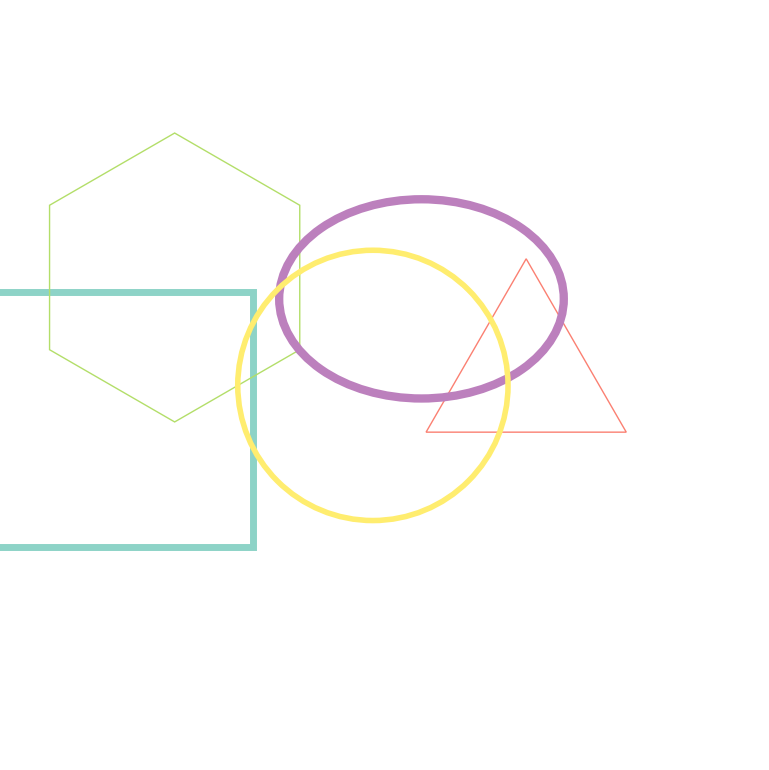[{"shape": "square", "thickness": 2.5, "radius": 0.83, "center": [0.163, 0.455]}, {"shape": "triangle", "thickness": 0.5, "radius": 0.75, "center": [0.683, 0.514]}, {"shape": "hexagon", "thickness": 0.5, "radius": 0.94, "center": [0.227, 0.64]}, {"shape": "oval", "thickness": 3, "radius": 0.92, "center": [0.547, 0.612]}, {"shape": "circle", "thickness": 2, "radius": 0.88, "center": [0.484, 0.499]}]